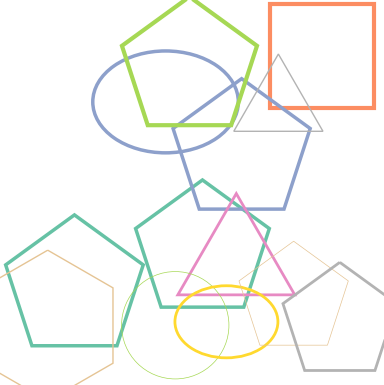[{"shape": "pentagon", "thickness": 2.5, "radius": 0.94, "center": [0.193, 0.254]}, {"shape": "pentagon", "thickness": 2.5, "radius": 0.91, "center": [0.526, 0.35]}, {"shape": "square", "thickness": 3, "radius": 0.68, "center": [0.837, 0.855]}, {"shape": "oval", "thickness": 2.5, "radius": 0.95, "center": [0.43, 0.735]}, {"shape": "pentagon", "thickness": 2.5, "radius": 0.94, "center": [0.628, 0.608]}, {"shape": "triangle", "thickness": 2, "radius": 0.88, "center": [0.614, 0.322]}, {"shape": "circle", "thickness": 0.5, "radius": 0.7, "center": [0.455, 0.155]}, {"shape": "pentagon", "thickness": 3, "radius": 0.92, "center": [0.492, 0.824]}, {"shape": "oval", "thickness": 2, "radius": 0.67, "center": [0.588, 0.164]}, {"shape": "hexagon", "thickness": 1, "radius": 0.98, "center": [0.124, 0.154]}, {"shape": "pentagon", "thickness": 0.5, "radius": 0.75, "center": [0.763, 0.224]}, {"shape": "triangle", "thickness": 1, "radius": 0.67, "center": [0.723, 0.726]}, {"shape": "pentagon", "thickness": 2, "radius": 0.78, "center": [0.883, 0.163]}]